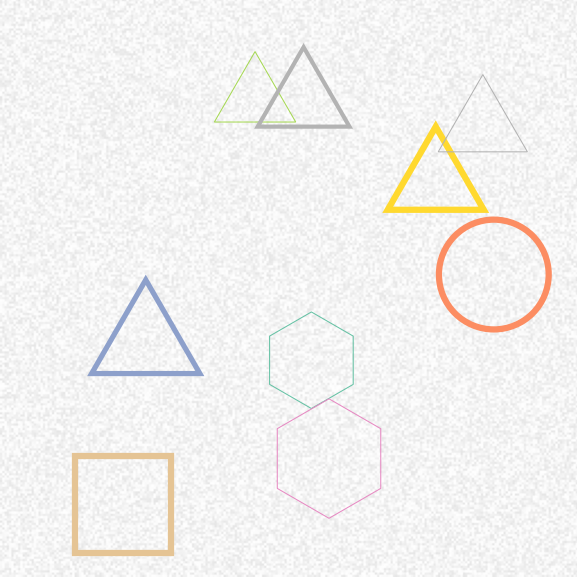[{"shape": "hexagon", "thickness": 0.5, "radius": 0.42, "center": [0.539, 0.375]}, {"shape": "circle", "thickness": 3, "radius": 0.48, "center": [0.855, 0.524]}, {"shape": "triangle", "thickness": 2.5, "radius": 0.54, "center": [0.252, 0.406]}, {"shape": "hexagon", "thickness": 0.5, "radius": 0.52, "center": [0.57, 0.205]}, {"shape": "triangle", "thickness": 0.5, "radius": 0.41, "center": [0.442, 0.828]}, {"shape": "triangle", "thickness": 3, "radius": 0.48, "center": [0.755, 0.684]}, {"shape": "square", "thickness": 3, "radius": 0.42, "center": [0.213, 0.126]}, {"shape": "triangle", "thickness": 0.5, "radius": 0.45, "center": [0.836, 0.781]}, {"shape": "triangle", "thickness": 2, "radius": 0.46, "center": [0.526, 0.826]}]